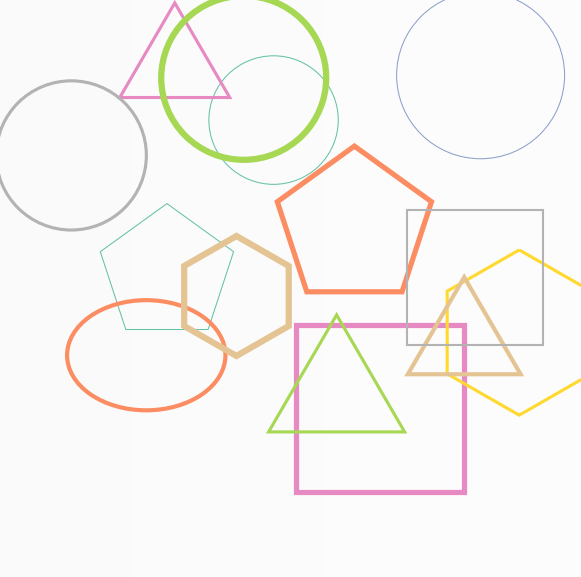[{"shape": "pentagon", "thickness": 0.5, "radius": 0.6, "center": [0.287, 0.526]}, {"shape": "circle", "thickness": 0.5, "radius": 0.56, "center": [0.471, 0.791]}, {"shape": "oval", "thickness": 2, "radius": 0.68, "center": [0.252, 0.384]}, {"shape": "pentagon", "thickness": 2.5, "radius": 0.7, "center": [0.61, 0.607]}, {"shape": "circle", "thickness": 0.5, "radius": 0.72, "center": [0.827, 0.869]}, {"shape": "square", "thickness": 2.5, "radius": 0.72, "center": [0.654, 0.292]}, {"shape": "triangle", "thickness": 1.5, "radius": 0.55, "center": [0.301, 0.885]}, {"shape": "circle", "thickness": 3, "radius": 0.71, "center": [0.419, 0.864]}, {"shape": "triangle", "thickness": 1.5, "radius": 0.68, "center": [0.579, 0.319]}, {"shape": "hexagon", "thickness": 1.5, "radius": 0.72, "center": [0.893, 0.423]}, {"shape": "hexagon", "thickness": 3, "radius": 0.52, "center": [0.407, 0.487]}, {"shape": "triangle", "thickness": 2, "radius": 0.56, "center": [0.799, 0.407]}, {"shape": "square", "thickness": 1, "radius": 0.58, "center": [0.817, 0.519]}, {"shape": "circle", "thickness": 1.5, "radius": 0.65, "center": [0.123, 0.73]}]